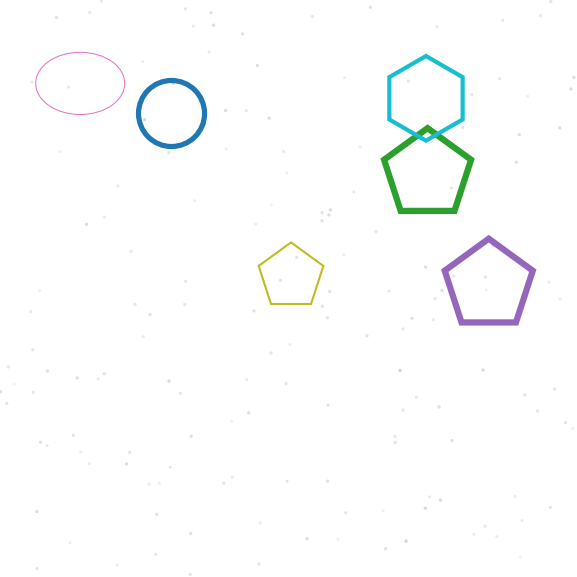[{"shape": "circle", "thickness": 2.5, "radius": 0.29, "center": [0.297, 0.803]}, {"shape": "pentagon", "thickness": 3, "radius": 0.4, "center": [0.74, 0.698]}, {"shape": "pentagon", "thickness": 3, "radius": 0.4, "center": [0.846, 0.506]}, {"shape": "oval", "thickness": 0.5, "radius": 0.39, "center": [0.139, 0.855]}, {"shape": "pentagon", "thickness": 1, "radius": 0.29, "center": [0.504, 0.52]}, {"shape": "hexagon", "thickness": 2, "radius": 0.37, "center": [0.738, 0.829]}]